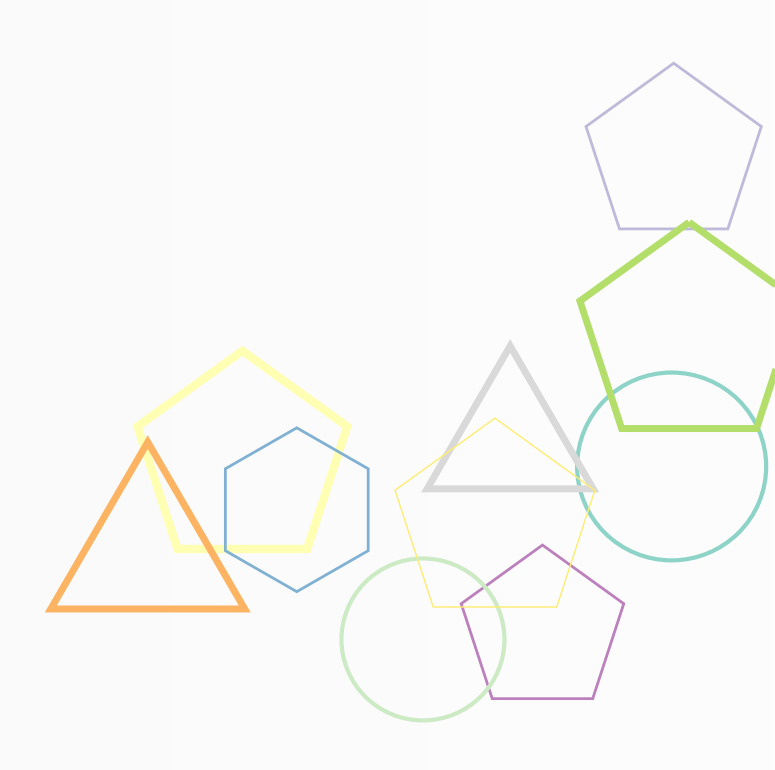[{"shape": "circle", "thickness": 1.5, "radius": 0.61, "center": [0.867, 0.394]}, {"shape": "pentagon", "thickness": 3, "radius": 0.71, "center": [0.313, 0.402]}, {"shape": "pentagon", "thickness": 1, "radius": 0.59, "center": [0.869, 0.799]}, {"shape": "hexagon", "thickness": 1, "radius": 0.53, "center": [0.383, 0.338]}, {"shape": "triangle", "thickness": 2.5, "radius": 0.72, "center": [0.191, 0.281]}, {"shape": "pentagon", "thickness": 2.5, "radius": 0.74, "center": [0.889, 0.563]}, {"shape": "triangle", "thickness": 2.5, "radius": 0.62, "center": [0.658, 0.427]}, {"shape": "pentagon", "thickness": 1, "radius": 0.55, "center": [0.7, 0.182]}, {"shape": "circle", "thickness": 1.5, "radius": 0.53, "center": [0.546, 0.17]}, {"shape": "pentagon", "thickness": 0.5, "radius": 0.68, "center": [0.639, 0.321]}]